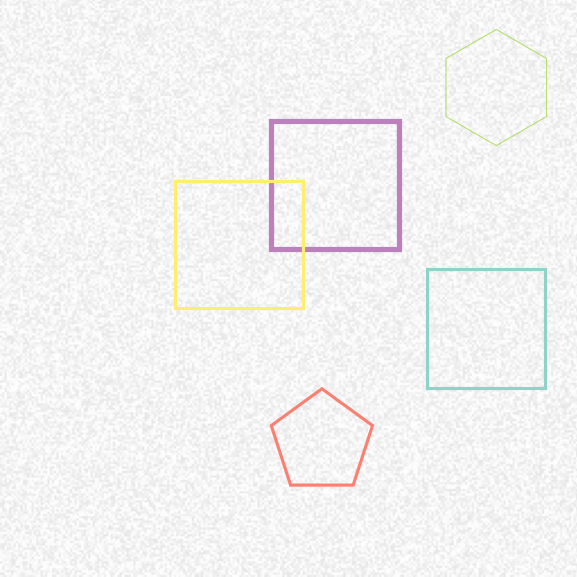[{"shape": "square", "thickness": 1.5, "radius": 0.51, "center": [0.841, 0.43]}, {"shape": "pentagon", "thickness": 1.5, "radius": 0.46, "center": [0.557, 0.234]}, {"shape": "hexagon", "thickness": 0.5, "radius": 0.5, "center": [0.859, 0.848]}, {"shape": "square", "thickness": 2.5, "radius": 0.55, "center": [0.581, 0.678]}, {"shape": "square", "thickness": 1.5, "radius": 0.55, "center": [0.414, 0.576]}]